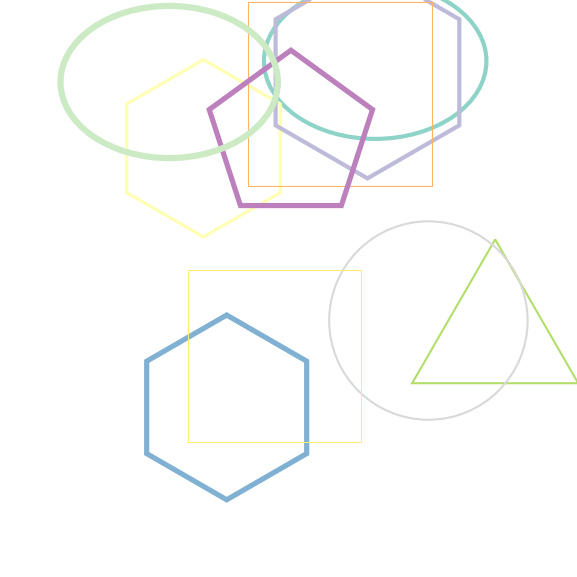[{"shape": "oval", "thickness": 2, "radius": 0.96, "center": [0.65, 0.893]}, {"shape": "hexagon", "thickness": 1.5, "radius": 0.77, "center": [0.352, 0.742]}, {"shape": "hexagon", "thickness": 2, "radius": 0.92, "center": [0.636, 0.874]}, {"shape": "hexagon", "thickness": 2.5, "radius": 0.8, "center": [0.393, 0.294]}, {"shape": "square", "thickness": 0.5, "radius": 0.79, "center": [0.589, 0.836]}, {"shape": "triangle", "thickness": 1, "radius": 0.83, "center": [0.857, 0.419]}, {"shape": "circle", "thickness": 1, "radius": 0.86, "center": [0.742, 0.444]}, {"shape": "pentagon", "thickness": 2.5, "radius": 0.74, "center": [0.504, 0.763]}, {"shape": "oval", "thickness": 3, "radius": 0.94, "center": [0.293, 0.857]}, {"shape": "square", "thickness": 0.5, "radius": 0.75, "center": [0.475, 0.382]}]